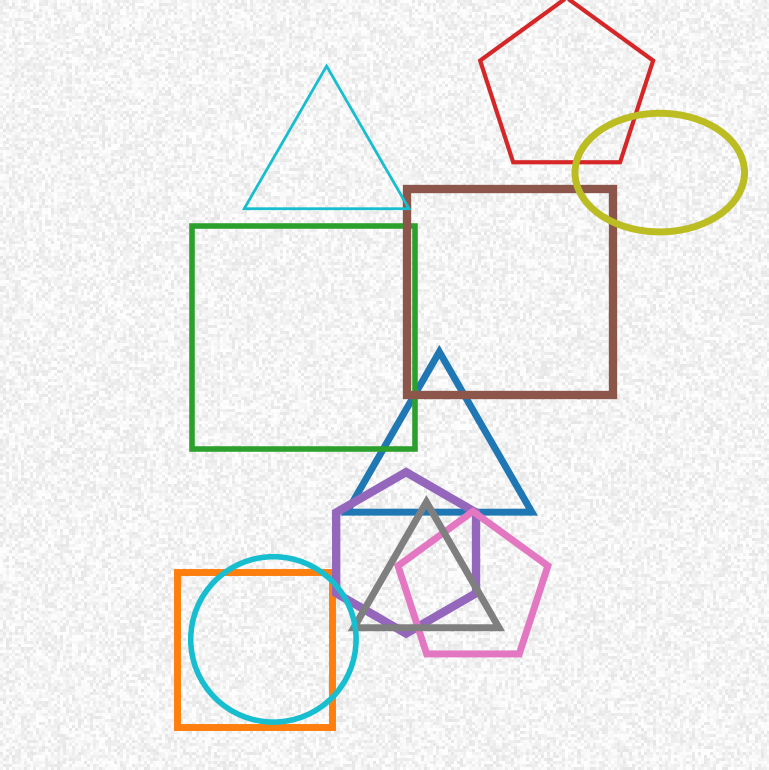[{"shape": "triangle", "thickness": 2.5, "radius": 0.69, "center": [0.571, 0.404]}, {"shape": "square", "thickness": 2.5, "radius": 0.5, "center": [0.33, 0.157]}, {"shape": "square", "thickness": 2, "radius": 0.72, "center": [0.394, 0.562]}, {"shape": "pentagon", "thickness": 1.5, "radius": 0.59, "center": [0.736, 0.885]}, {"shape": "hexagon", "thickness": 3, "radius": 0.52, "center": [0.527, 0.282]}, {"shape": "square", "thickness": 3, "radius": 0.67, "center": [0.662, 0.62]}, {"shape": "pentagon", "thickness": 2.5, "radius": 0.51, "center": [0.614, 0.234]}, {"shape": "triangle", "thickness": 2.5, "radius": 0.54, "center": [0.554, 0.239]}, {"shape": "oval", "thickness": 2.5, "radius": 0.55, "center": [0.857, 0.776]}, {"shape": "circle", "thickness": 2, "radius": 0.54, "center": [0.355, 0.17]}, {"shape": "triangle", "thickness": 1, "radius": 0.62, "center": [0.424, 0.791]}]